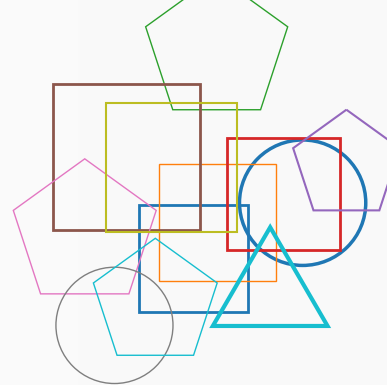[{"shape": "circle", "thickness": 2.5, "radius": 0.81, "center": [0.781, 0.474]}, {"shape": "square", "thickness": 2, "radius": 0.7, "center": [0.499, 0.329]}, {"shape": "square", "thickness": 1, "radius": 0.76, "center": [0.561, 0.422]}, {"shape": "pentagon", "thickness": 1, "radius": 0.96, "center": [0.559, 0.871]}, {"shape": "square", "thickness": 2, "radius": 0.73, "center": [0.731, 0.496]}, {"shape": "pentagon", "thickness": 1.5, "radius": 0.72, "center": [0.894, 0.571]}, {"shape": "square", "thickness": 2, "radius": 0.95, "center": [0.326, 0.591]}, {"shape": "pentagon", "thickness": 1, "radius": 0.97, "center": [0.219, 0.394]}, {"shape": "circle", "thickness": 1, "radius": 0.76, "center": [0.295, 0.155]}, {"shape": "square", "thickness": 1.5, "radius": 0.84, "center": [0.443, 0.565]}, {"shape": "pentagon", "thickness": 1, "radius": 0.84, "center": [0.401, 0.213]}, {"shape": "triangle", "thickness": 3, "radius": 0.85, "center": [0.697, 0.239]}]